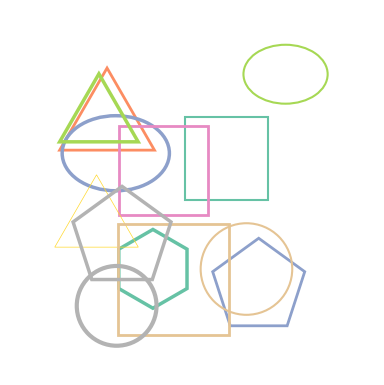[{"shape": "square", "thickness": 1.5, "radius": 0.54, "center": [0.589, 0.589]}, {"shape": "hexagon", "thickness": 2.5, "radius": 0.51, "center": [0.397, 0.302]}, {"shape": "triangle", "thickness": 2, "radius": 0.71, "center": [0.278, 0.681]}, {"shape": "oval", "thickness": 2.5, "radius": 0.7, "center": [0.301, 0.602]}, {"shape": "pentagon", "thickness": 2, "radius": 0.63, "center": [0.672, 0.255]}, {"shape": "square", "thickness": 2, "radius": 0.58, "center": [0.424, 0.557]}, {"shape": "oval", "thickness": 1.5, "radius": 0.55, "center": [0.742, 0.807]}, {"shape": "triangle", "thickness": 2.5, "radius": 0.59, "center": [0.257, 0.69]}, {"shape": "triangle", "thickness": 0.5, "radius": 0.63, "center": [0.251, 0.421]}, {"shape": "circle", "thickness": 1.5, "radius": 0.59, "center": [0.64, 0.301]}, {"shape": "square", "thickness": 2, "radius": 0.72, "center": [0.451, 0.274]}, {"shape": "circle", "thickness": 3, "radius": 0.52, "center": [0.303, 0.206]}, {"shape": "pentagon", "thickness": 2.5, "radius": 0.67, "center": [0.317, 0.382]}]